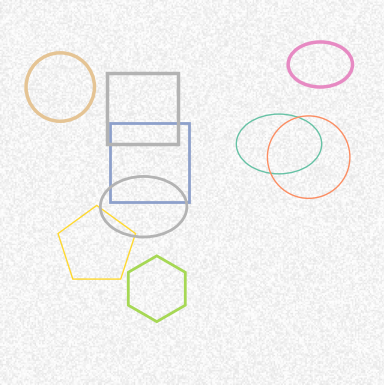[{"shape": "oval", "thickness": 1, "radius": 0.55, "center": [0.725, 0.626]}, {"shape": "circle", "thickness": 1, "radius": 0.54, "center": [0.802, 0.592]}, {"shape": "square", "thickness": 2, "radius": 0.51, "center": [0.388, 0.578]}, {"shape": "oval", "thickness": 2.5, "radius": 0.42, "center": [0.832, 0.833]}, {"shape": "hexagon", "thickness": 2, "radius": 0.43, "center": [0.407, 0.25]}, {"shape": "pentagon", "thickness": 1, "radius": 0.53, "center": [0.251, 0.361]}, {"shape": "circle", "thickness": 2.5, "radius": 0.44, "center": [0.157, 0.774]}, {"shape": "oval", "thickness": 2, "radius": 0.56, "center": [0.373, 0.463]}, {"shape": "square", "thickness": 2.5, "radius": 0.46, "center": [0.369, 0.717]}]